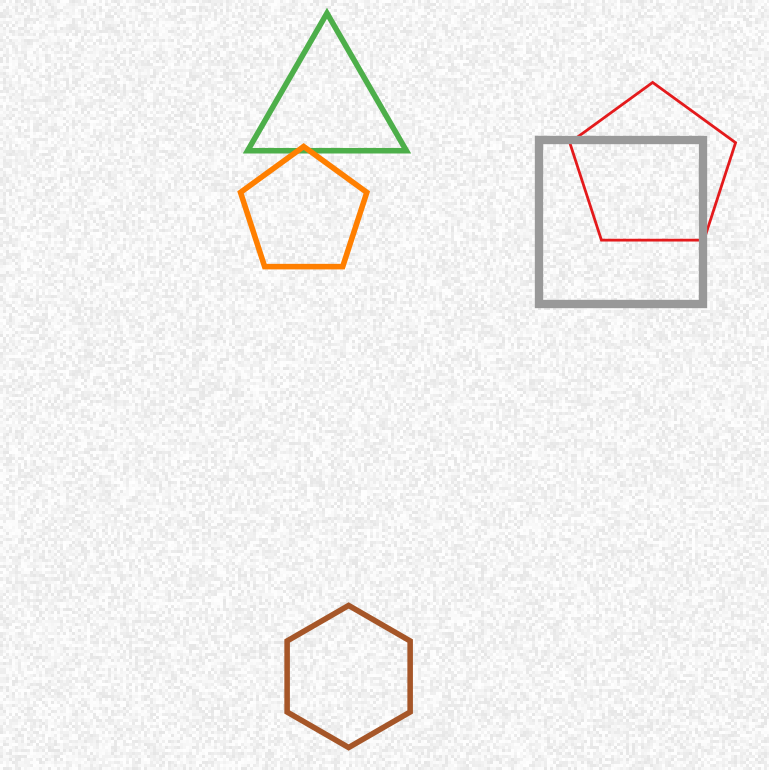[{"shape": "pentagon", "thickness": 1, "radius": 0.57, "center": [0.848, 0.78]}, {"shape": "triangle", "thickness": 2, "radius": 0.6, "center": [0.425, 0.864]}, {"shape": "pentagon", "thickness": 2, "radius": 0.43, "center": [0.394, 0.723]}, {"shape": "hexagon", "thickness": 2, "radius": 0.46, "center": [0.453, 0.121]}, {"shape": "square", "thickness": 3, "radius": 0.53, "center": [0.807, 0.712]}]